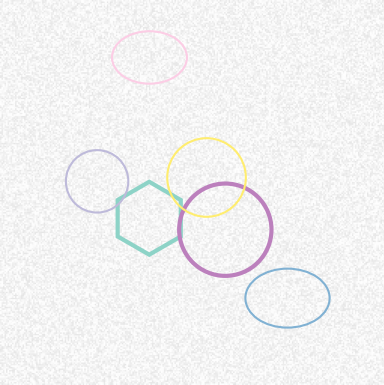[{"shape": "hexagon", "thickness": 3, "radius": 0.47, "center": [0.388, 0.433]}, {"shape": "circle", "thickness": 1.5, "radius": 0.41, "center": [0.252, 0.529]}, {"shape": "oval", "thickness": 1.5, "radius": 0.55, "center": [0.747, 0.226]}, {"shape": "oval", "thickness": 1.5, "radius": 0.49, "center": [0.388, 0.851]}, {"shape": "circle", "thickness": 3, "radius": 0.6, "center": [0.585, 0.403]}, {"shape": "circle", "thickness": 1.5, "radius": 0.51, "center": [0.536, 0.539]}]